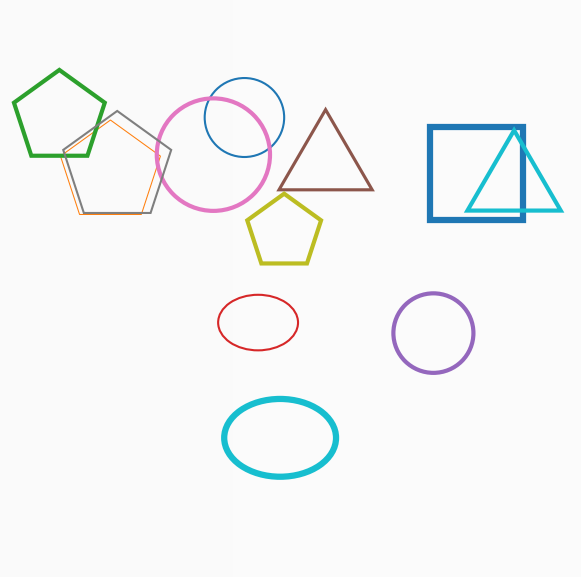[{"shape": "square", "thickness": 3, "radius": 0.4, "center": [0.82, 0.699]}, {"shape": "circle", "thickness": 1, "radius": 0.34, "center": [0.421, 0.796]}, {"shape": "pentagon", "thickness": 0.5, "radius": 0.45, "center": [0.19, 0.701]}, {"shape": "pentagon", "thickness": 2, "radius": 0.41, "center": [0.102, 0.796]}, {"shape": "oval", "thickness": 1, "radius": 0.34, "center": [0.444, 0.441]}, {"shape": "circle", "thickness": 2, "radius": 0.34, "center": [0.746, 0.422]}, {"shape": "triangle", "thickness": 1.5, "radius": 0.46, "center": [0.56, 0.717]}, {"shape": "circle", "thickness": 2, "radius": 0.49, "center": [0.367, 0.731]}, {"shape": "pentagon", "thickness": 1, "radius": 0.49, "center": [0.202, 0.709]}, {"shape": "pentagon", "thickness": 2, "radius": 0.33, "center": [0.489, 0.597]}, {"shape": "triangle", "thickness": 2, "radius": 0.46, "center": [0.884, 0.681]}, {"shape": "oval", "thickness": 3, "radius": 0.48, "center": [0.482, 0.241]}]